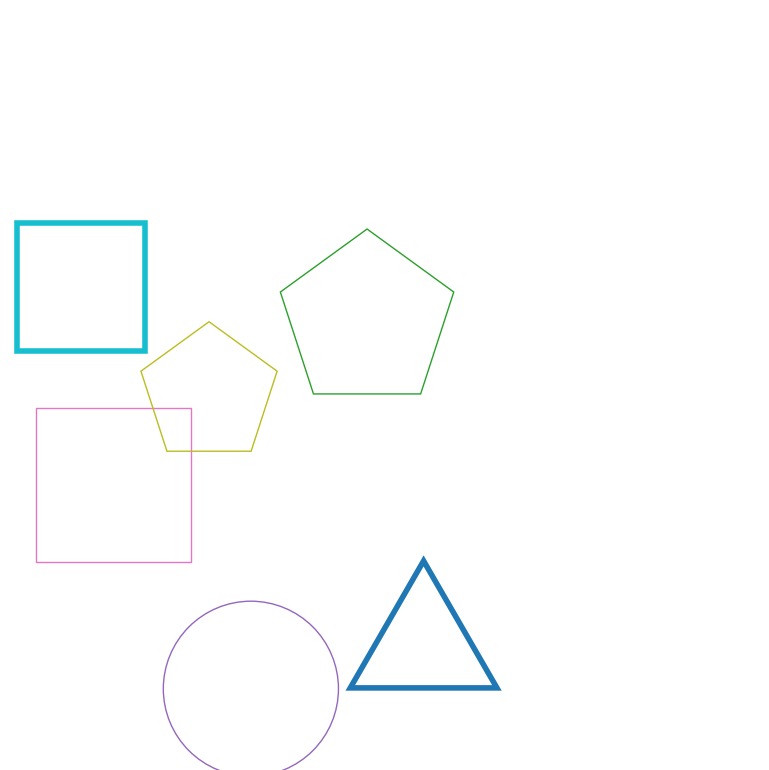[{"shape": "triangle", "thickness": 2, "radius": 0.55, "center": [0.55, 0.162]}, {"shape": "pentagon", "thickness": 0.5, "radius": 0.59, "center": [0.477, 0.584]}, {"shape": "circle", "thickness": 0.5, "radius": 0.57, "center": [0.326, 0.105]}, {"shape": "square", "thickness": 0.5, "radius": 0.5, "center": [0.147, 0.37]}, {"shape": "pentagon", "thickness": 0.5, "radius": 0.46, "center": [0.271, 0.489]}, {"shape": "square", "thickness": 2, "radius": 0.42, "center": [0.105, 0.627]}]